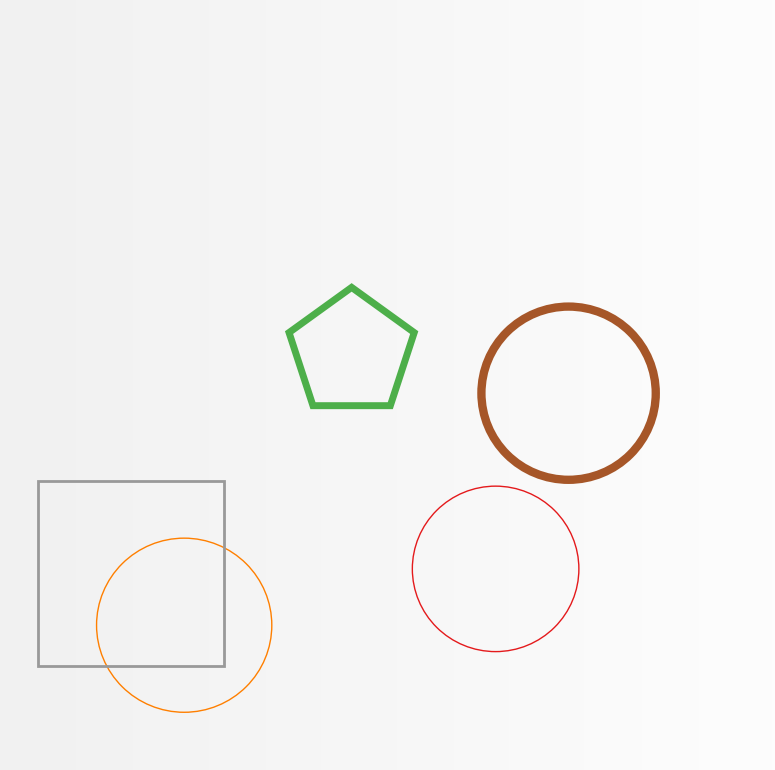[{"shape": "circle", "thickness": 0.5, "radius": 0.54, "center": [0.639, 0.261]}, {"shape": "pentagon", "thickness": 2.5, "radius": 0.42, "center": [0.454, 0.542]}, {"shape": "circle", "thickness": 0.5, "radius": 0.57, "center": [0.238, 0.188]}, {"shape": "circle", "thickness": 3, "radius": 0.56, "center": [0.734, 0.489]}, {"shape": "square", "thickness": 1, "radius": 0.6, "center": [0.169, 0.255]}]